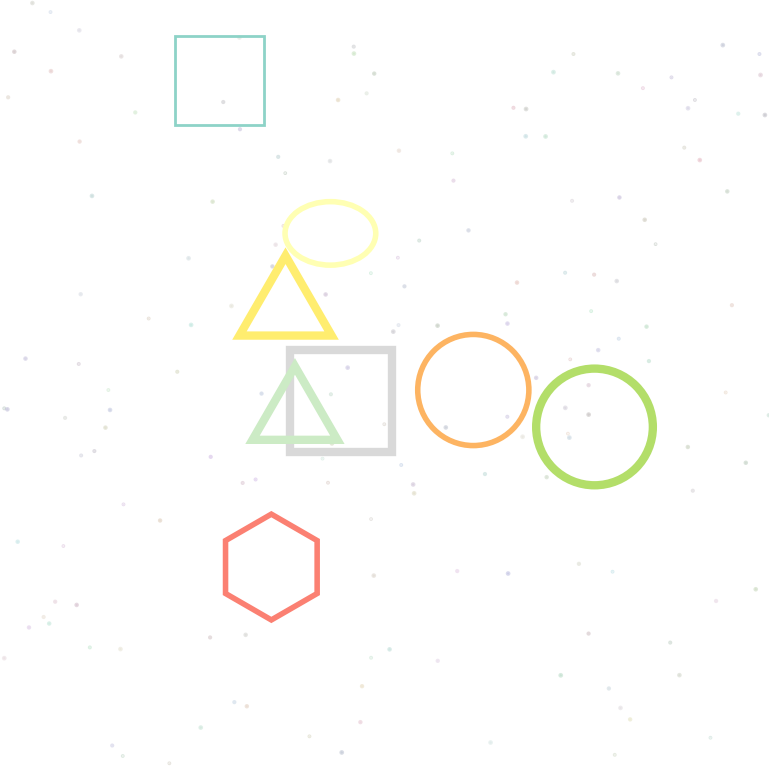[{"shape": "square", "thickness": 1, "radius": 0.29, "center": [0.285, 0.895]}, {"shape": "oval", "thickness": 2, "radius": 0.29, "center": [0.429, 0.697]}, {"shape": "hexagon", "thickness": 2, "radius": 0.34, "center": [0.352, 0.264]}, {"shape": "circle", "thickness": 2, "radius": 0.36, "center": [0.615, 0.494]}, {"shape": "circle", "thickness": 3, "radius": 0.38, "center": [0.772, 0.446]}, {"shape": "square", "thickness": 3, "radius": 0.33, "center": [0.443, 0.479]}, {"shape": "triangle", "thickness": 3, "radius": 0.32, "center": [0.383, 0.461]}, {"shape": "triangle", "thickness": 3, "radius": 0.35, "center": [0.371, 0.599]}]